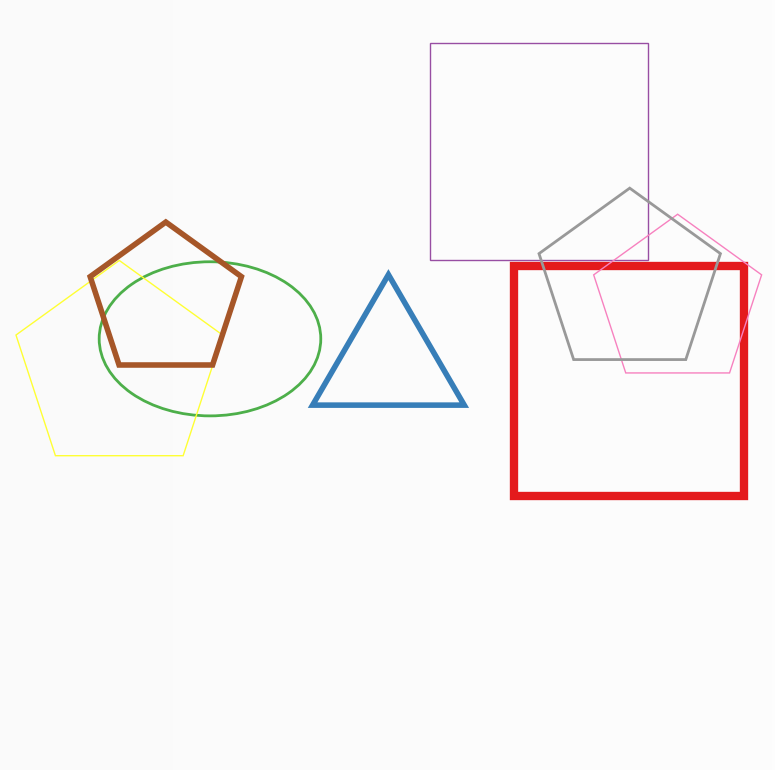[{"shape": "square", "thickness": 3, "radius": 0.74, "center": [0.812, 0.505]}, {"shape": "triangle", "thickness": 2, "radius": 0.56, "center": [0.501, 0.53]}, {"shape": "oval", "thickness": 1, "radius": 0.71, "center": [0.271, 0.56]}, {"shape": "square", "thickness": 0.5, "radius": 0.71, "center": [0.695, 0.804]}, {"shape": "pentagon", "thickness": 0.5, "radius": 0.7, "center": [0.154, 0.522]}, {"shape": "pentagon", "thickness": 2, "radius": 0.51, "center": [0.214, 0.609]}, {"shape": "pentagon", "thickness": 0.5, "radius": 0.57, "center": [0.874, 0.608]}, {"shape": "pentagon", "thickness": 1, "radius": 0.62, "center": [0.813, 0.633]}]